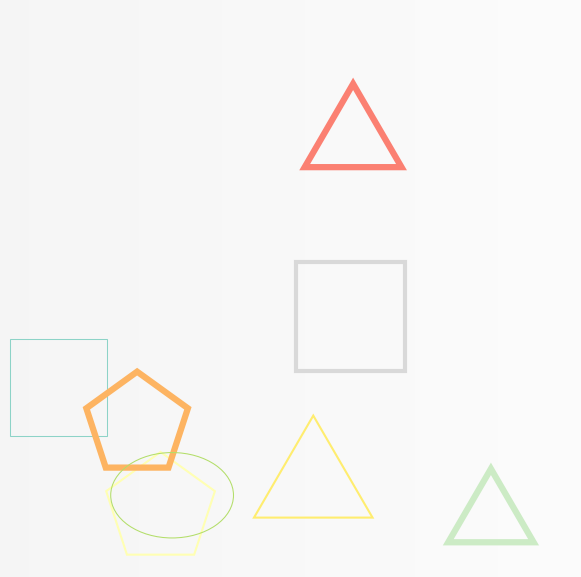[{"shape": "square", "thickness": 0.5, "radius": 0.42, "center": [0.1, 0.329]}, {"shape": "pentagon", "thickness": 1, "radius": 0.49, "center": [0.276, 0.118]}, {"shape": "triangle", "thickness": 3, "radius": 0.48, "center": [0.607, 0.758]}, {"shape": "pentagon", "thickness": 3, "radius": 0.46, "center": [0.236, 0.264]}, {"shape": "oval", "thickness": 0.5, "radius": 0.53, "center": [0.296, 0.142]}, {"shape": "square", "thickness": 2, "radius": 0.47, "center": [0.603, 0.451]}, {"shape": "triangle", "thickness": 3, "radius": 0.42, "center": [0.845, 0.103]}, {"shape": "triangle", "thickness": 1, "radius": 0.59, "center": [0.539, 0.162]}]